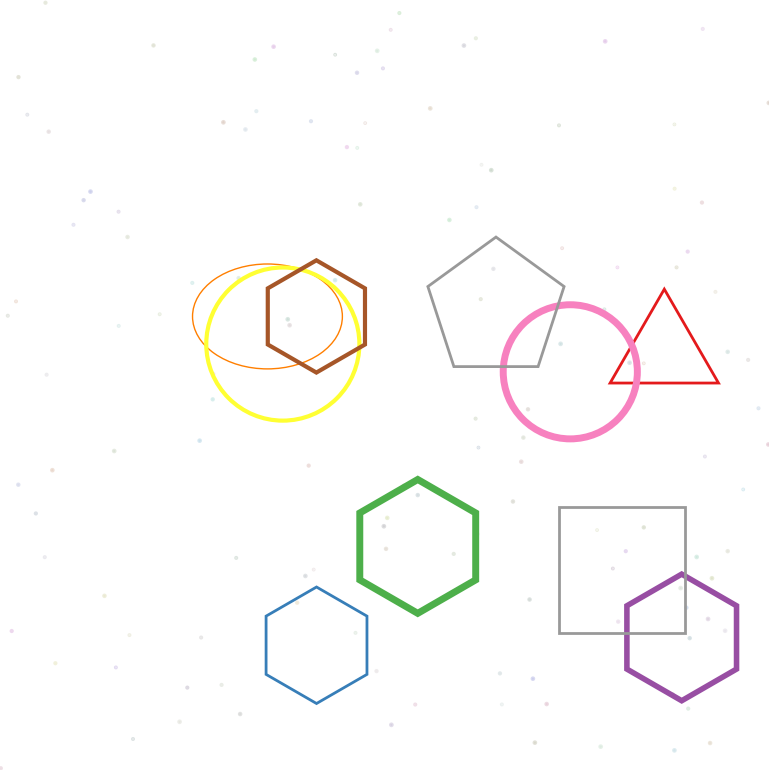[{"shape": "triangle", "thickness": 1, "radius": 0.41, "center": [0.863, 0.543]}, {"shape": "hexagon", "thickness": 1, "radius": 0.38, "center": [0.411, 0.162]}, {"shape": "hexagon", "thickness": 2.5, "radius": 0.43, "center": [0.543, 0.29]}, {"shape": "hexagon", "thickness": 2, "radius": 0.41, "center": [0.885, 0.172]}, {"shape": "oval", "thickness": 0.5, "radius": 0.49, "center": [0.347, 0.589]}, {"shape": "circle", "thickness": 1.5, "radius": 0.5, "center": [0.367, 0.553]}, {"shape": "hexagon", "thickness": 1.5, "radius": 0.36, "center": [0.411, 0.589]}, {"shape": "circle", "thickness": 2.5, "radius": 0.44, "center": [0.741, 0.517]}, {"shape": "square", "thickness": 1, "radius": 0.41, "center": [0.808, 0.26]}, {"shape": "pentagon", "thickness": 1, "radius": 0.47, "center": [0.644, 0.599]}]